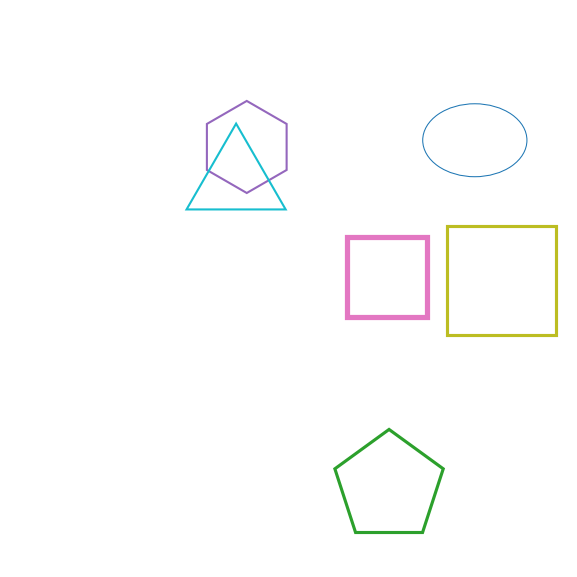[{"shape": "oval", "thickness": 0.5, "radius": 0.45, "center": [0.822, 0.756]}, {"shape": "pentagon", "thickness": 1.5, "radius": 0.49, "center": [0.674, 0.157]}, {"shape": "hexagon", "thickness": 1, "radius": 0.4, "center": [0.427, 0.745]}, {"shape": "square", "thickness": 2.5, "radius": 0.35, "center": [0.67, 0.52]}, {"shape": "square", "thickness": 1.5, "radius": 0.47, "center": [0.868, 0.513]}, {"shape": "triangle", "thickness": 1, "radius": 0.5, "center": [0.409, 0.686]}]